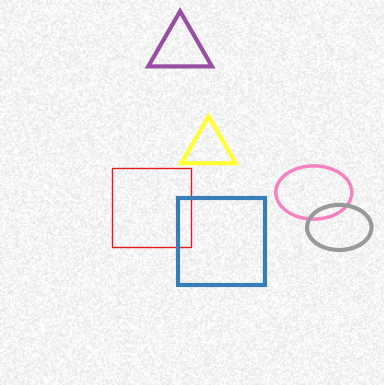[{"shape": "square", "thickness": 1, "radius": 0.51, "center": [0.393, 0.461]}, {"shape": "square", "thickness": 3, "radius": 0.56, "center": [0.575, 0.372]}, {"shape": "triangle", "thickness": 3, "radius": 0.48, "center": [0.468, 0.875]}, {"shape": "triangle", "thickness": 3, "radius": 0.41, "center": [0.542, 0.617]}, {"shape": "oval", "thickness": 2.5, "radius": 0.49, "center": [0.815, 0.5]}, {"shape": "oval", "thickness": 3, "radius": 0.42, "center": [0.881, 0.409]}]